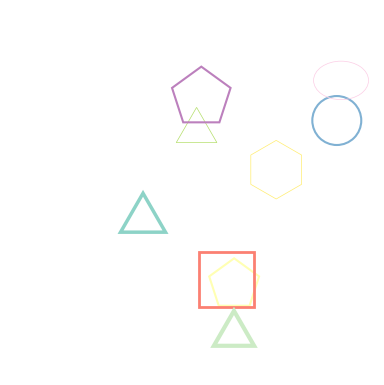[{"shape": "triangle", "thickness": 2.5, "radius": 0.34, "center": [0.371, 0.431]}, {"shape": "pentagon", "thickness": 1.5, "radius": 0.34, "center": [0.608, 0.261]}, {"shape": "square", "thickness": 2, "radius": 0.35, "center": [0.589, 0.274]}, {"shape": "circle", "thickness": 1.5, "radius": 0.32, "center": [0.875, 0.687]}, {"shape": "triangle", "thickness": 0.5, "radius": 0.3, "center": [0.511, 0.66]}, {"shape": "oval", "thickness": 0.5, "radius": 0.36, "center": [0.886, 0.791]}, {"shape": "pentagon", "thickness": 1.5, "radius": 0.4, "center": [0.523, 0.747]}, {"shape": "triangle", "thickness": 3, "radius": 0.3, "center": [0.608, 0.132]}, {"shape": "hexagon", "thickness": 0.5, "radius": 0.38, "center": [0.717, 0.559]}]